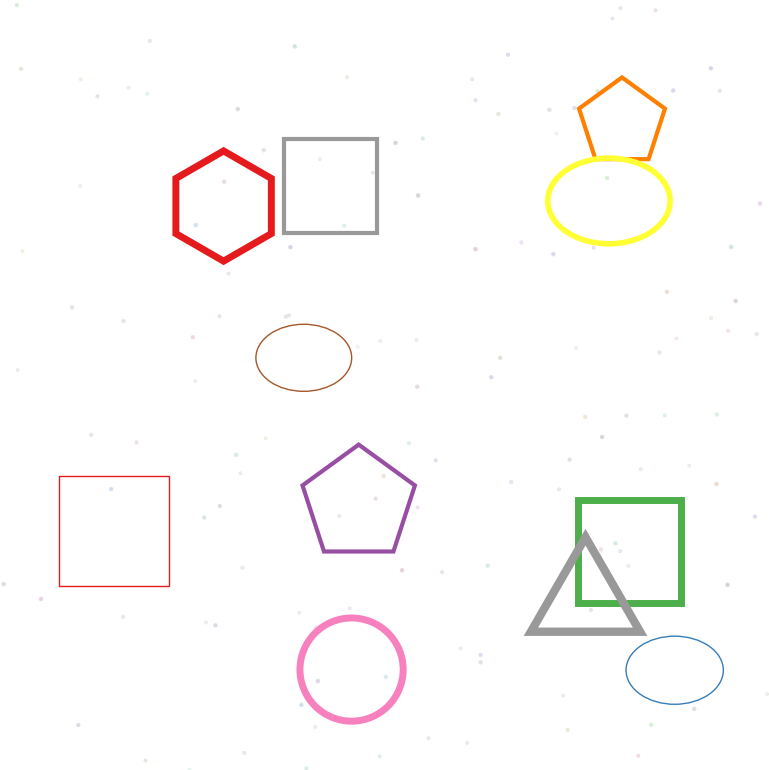[{"shape": "square", "thickness": 0.5, "radius": 0.36, "center": [0.148, 0.31]}, {"shape": "hexagon", "thickness": 2.5, "radius": 0.36, "center": [0.29, 0.732]}, {"shape": "oval", "thickness": 0.5, "radius": 0.32, "center": [0.876, 0.13]}, {"shape": "square", "thickness": 2.5, "radius": 0.33, "center": [0.817, 0.284]}, {"shape": "pentagon", "thickness": 1.5, "radius": 0.38, "center": [0.466, 0.346]}, {"shape": "pentagon", "thickness": 1.5, "radius": 0.29, "center": [0.808, 0.841]}, {"shape": "oval", "thickness": 2, "radius": 0.4, "center": [0.791, 0.739]}, {"shape": "oval", "thickness": 0.5, "radius": 0.31, "center": [0.395, 0.535]}, {"shape": "circle", "thickness": 2.5, "radius": 0.34, "center": [0.457, 0.13]}, {"shape": "triangle", "thickness": 3, "radius": 0.41, "center": [0.76, 0.221]}, {"shape": "square", "thickness": 1.5, "radius": 0.3, "center": [0.429, 0.758]}]